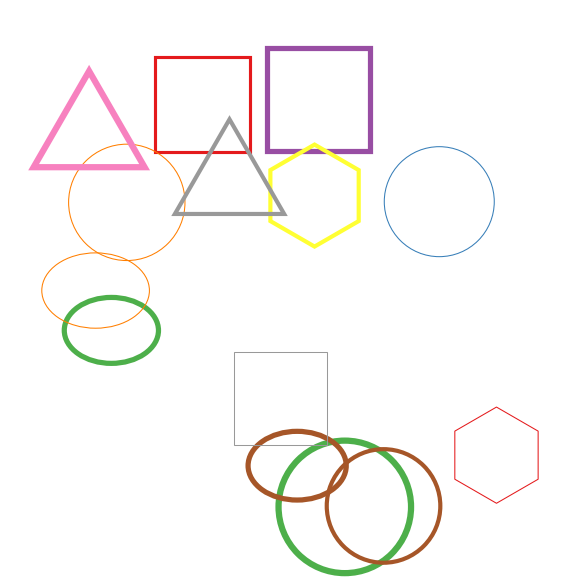[{"shape": "square", "thickness": 1.5, "radius": 0.41, "center": [0.35, 0.818]}, {"shape": "hexagon", "thickness": 0.5, "radius": 0.42, "center": [0.86, 0.211]}, {"shape": "circle", "thickness": 0.5, "radius": 0.48, "center": [0.761, 0.65]}, {"shape": "circle", "thickness": 3, "radius": 0.57, "center": [0.597, 0.121]}, {"shape": "oval", "thickness": 2.5, "radius": 0.41, "center": [0.193, 0.427]}, {"shape": "square", "thickness": 2.5, "radius": 0.45, "center": [0.551, 0.827]}, {"shape": "oval", "thickness": 0.5, "radius": 0.47, "center": [0.166, 0.496]}, {"shape": "circle", "thickness": 0.5, "radius": 0.5, "center": [0.22, 0.649]}, {"shape": "hexagon", "thickness": 2, "radius": 0.44, "center": [0.545, 0.66]}, {"shape": "circle", "thickness": 2, "radius": 0.49, "center": [0.664, 0.123]}, {"shape": "oval", "thickness": 2.5, "radius": 0.42, "center": [0.515, 0.193]}, {"shape": "triangle", "thickness": 3, "radius": 0.55, "center": [0.154, 0.765]}, {"shape": "triangle", "thickness": 2, "radius": 0.55, "center": [0.397, 0.683]}, {"shape": "square", "thickness": 0.5, "radius": 0.4, "center": [0.486, 0.309]}]